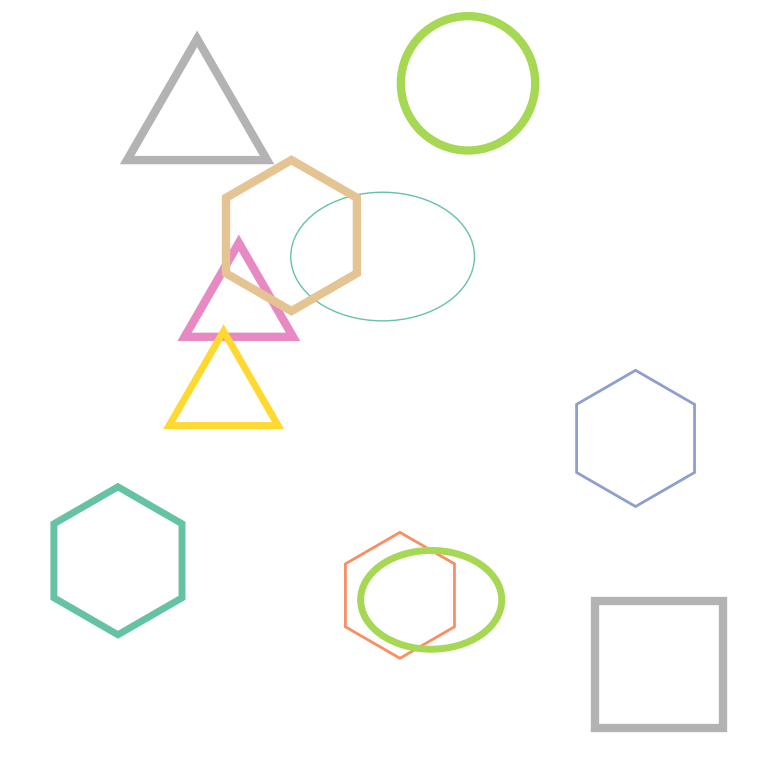[{"shape": "oval", "thickness": 0.5, "radius": 0.6, "center": [0.497, 0.667]}, {"shape": "hexagon", "thickness": 2.5, "radius": 0.48, "center": [0.153, 0.272]}, {"shape": "hexagon", "thickness": 1, "radius": 0.41, "center": [0.519, 0.227]}, {"shape": "hexagon", "thickness": 1, "radius": 0.44, "center": [0.825, 0.431]}, {"shape": "triangle", "thickness": 3, "radius": 0.41, "center": [0.31, 0.603]}, {"shape": "oval", "thickness": 2.5, "radius": 0.46, "center": [0.56, 0.221]}, {"shape": "circle", "thickness": 3, "radius": 0.44, "center": [0.608, 0.892]}, {"shape": "triangle", "thickness": 2.5, "radius": 0.41, "center": [0.29, 0.488]}, {"shape": "hexagon", "thickness": 3, "radius": 0.49, "center": [0.378, 0.694]}, {"shape": "square", "thickness": 3, "radius": 0.41, "center": [0.856, 0.137]}, {"shape": "triangle", "thickness": 3, "radius": 0.53, "center": [0.256, 0.845]}]